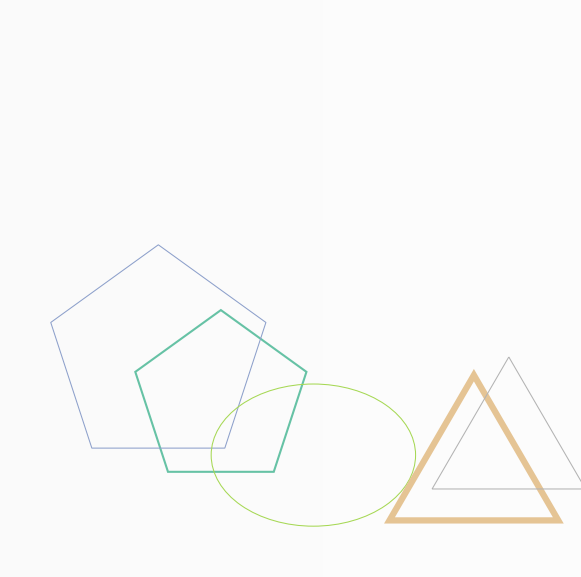[{"shape": "pentagon", "thickness": 1, "radius": 0.77, "center": [0.38, 0.307]}, {"shape": "pentagon", "thickness": 0.5, "radius": 0.97, "center": [0.272, 0.381]}, {"shape": "oval", "thickness": 0.5, "radius": 0.88, "center": [0.539, 0.211]}, {"shape": "triangle", "thickness": 3, "radius": 0.84, "center": [0.815, 0.182]}, {"shape": "triangle", "thickness": 0.5, "radius": 0.76, "center": [0.875, 0.229]}]